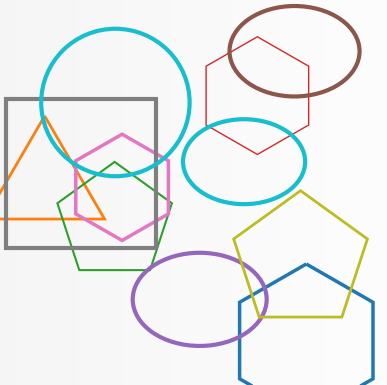[{"shape": "hexagon", "thickness": 2.5, "radius": 0.99, "center": [0.79, 0.115]}, {"shape": "triangle", "thickness": 2, "radius": 0.89, "center": [0.115, 0.52]}, {"shape": "pentagon", "thickness": 1.5, "radius": 0.78, "center": [0.296, 0.424]}, {"shape": "hexagon", "thickness": 1, "radius": 0.76, "center": [0.664, 0.752]}, {"shape": "oval", "thickness": 3, "radius": 0.86, "center": [0.515, 0.222]}, {"shape": "oval", "thickness": 3, "radius": 0.84, "center": [0.76, 0.867]}, {"shape": "hexagon", "thickness": 2.5, "radius": 0.69, "center": [0.315, 0.513]}, {"shape": "square", "thickness": 3, "radius": 0.96, "center": [0.21, 0.55]}, {"shape": "pentagon", "thickness": 2, "radius": 0.91, "center": [0.776, 0.323]}, {"shape": "oval", "thickness": 3, "radius": 0.79, "center": [0.63, 0.58]}, {"shape": "circle", "thickness": 3, "radius": 0.96, "center": [0.298, 0.734]}]